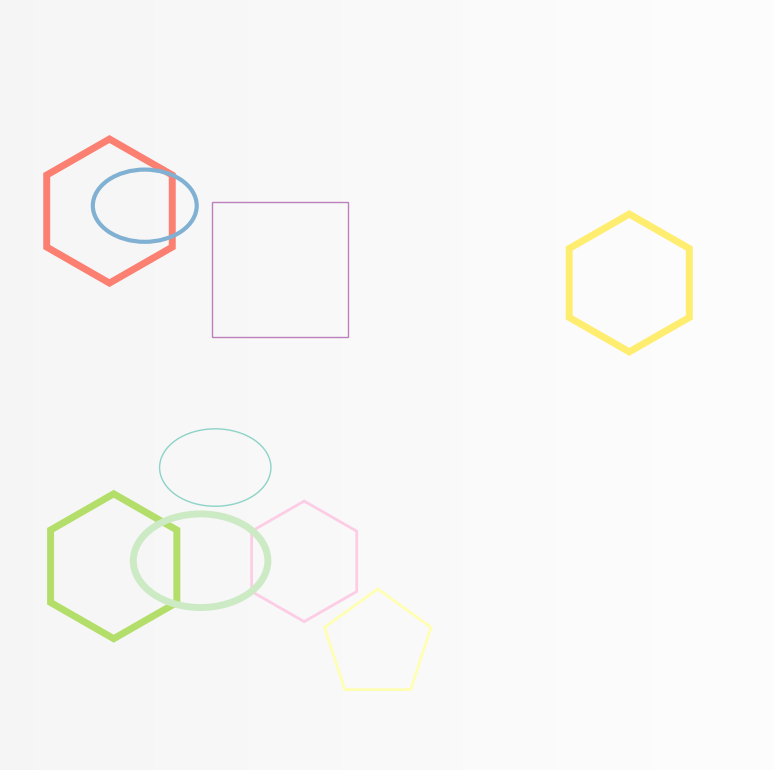[{"shape": "oval", "thickness": 0.5, "radius": 0.36, "center": [0.278, 0.393]}, {"shape": "pentagon", "thickness": 1, "radius": 0.36, "center": [0.487, 0.163]}, {"shape": "hexagon", "thickness": 2.5, "radius": 0.47, "center": [0.141, 0.726]}, {"shape": "oval", "thickness": 1.5, "radius": 0.34, "center": [0.187, 0.733]}, {"shape": "hexagon", "thickness": 2.5, "radius": 0.47, "center": [0.147, 0.265]}, {"shape": "hexagon", "thickness": 1, "radius": 0.39, "center": [0.392, 0.271]}, {"shape": "square", "thickness": 0.5, "radius": 0.44, "center": [0.361, 0.65]}, {"shape": "oval", "thickness": 2.5, "radius": 0.43, "center": [0.259, 0.272]}, {"shape": "hexagon", "thickness": 2.5, "radius": 0.45, "center": [0.812, 0.633]}]